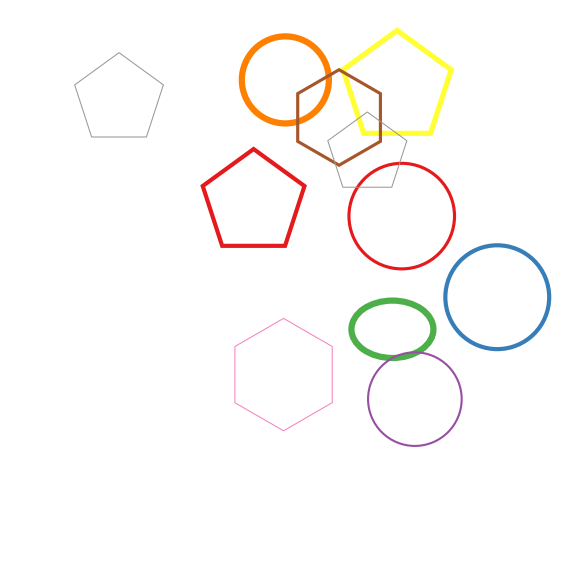[{"shape": "circle", "thickness": 1.5, "radius": 0.46, "center": [0.696, 0.625]}, {"shape": "pentagon", "thickness": 2, "radius": 0.46, "center": [0.439, 0.648]}, {"shape": "circle", "thickness": 2, "radius": 0.45, "center": [0.861, 0.484]}, {"shape": "oval", "thickness": 3, "radius": 0.35, "center": [0.68, 0.429]}, {"shape": "circle", "thickness": 1, "radius": 0.41, "center": [0.718, 0.308]}, {"shape": "circle", "thickness": 3, "radius": 0.38, "center": [0.494, 0.861]}, {"shape": "pentagon", "thickness": 2.5, "radius": 0.49, "center": [0.688, 0.848]}, {"shape": "hexagon", "thickness": 1.5, "radius": 0.41, "center": [0.587, 0.796]}, {"shape": "hexagon", "thickness": 0.5, "radius": 0.49, "center": [0.491, 0.35]}, {"shape": "pentagon", "thickness": 0.5, "radius": 0.4, "center": [0.206, 0.827]}, {"shape": "pentagon", "thickness": 0.5, "radius": 0.36, "center": [0.636, 0.733]}]